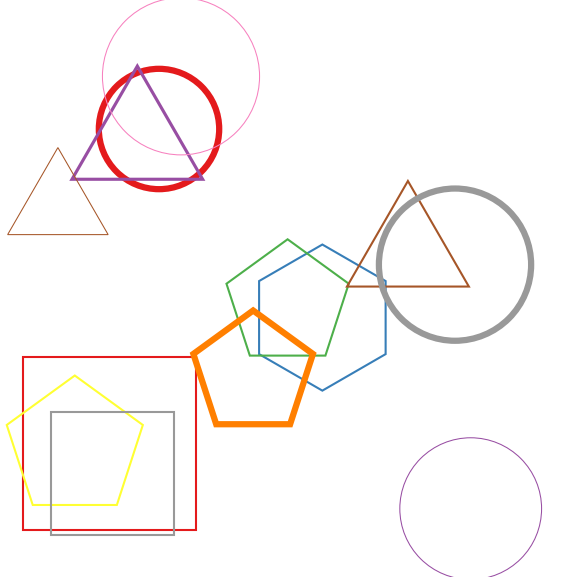[{"shape": "square", "thickness": 1, "radius": 0.75, "center": [0.189, 0.231]}, {"shape": "circle", "thickness": 3, "radius": 0.52, "center": [0.275, 0.776]}, {"shape": "hexagon", "thickness": 1, "radius": 0.63, "center": [0.558, 0.449]}, {"shape": "pentagon", "thickness": 1, "radius": 0.56, "center": [0.498, 0.473]}, {"shape": "circle", "thickness": 0.5, "radius": 0.61, "center": [0.815, 0.118]}, {"shape": "triangle", "thickness": 1.5, "radius": 0.65, "center": [0.238, 0.754]}, {"shape": "pentagon", "thickness": 3, "radius": 0.54, "center": [0.438, 0.353]}, {"shape": "pentagon", "thickness": 1, "radius": 0.62, "center": [0.13, 0.225]}, {"shape": "triangle", "thickness": 0.5, "radius": 0.5, "center": [0.1, 0.643]}, {"shape": "triangle", "thickness": 1, "radius": 0.61, "center": [0.706, 0.564]}, {"shape": "circle", "thickness": 0.5, "radius": 0.68, "center": [0.313, 0.867]}, {"shape": "circle", "thickness": 3, "radius": 0.66, "center": [0.788, 0.541]}, {"shape": "square", "thickness": 1, "radius": 0.53, "center": [0.195, 0.179]}]